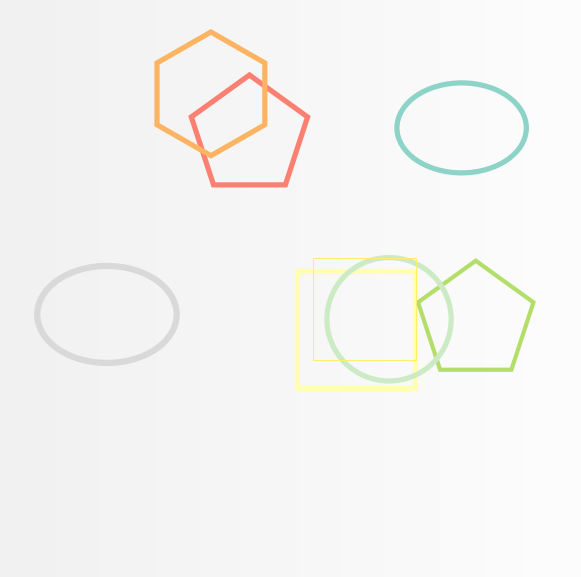[{"shape": "oval", "thickness": 2.5, "radius": 0.56, "center": [0.794, 0.778]}, {"shape": "square", "thickness": 2.5, "radius": 0.51, "center": [0.613, 0.429]}, {"shape": "pentagon", "thickness": 2.5, "radius": 0.53, "center": [0.429, 0.764]}, {"shape": "hexagon", "thickness": 2.5, "radius": 0.54, "center": [0.363, 0.837]}, {"shape": "pentagon", "thickness": 2, "radius": 0.52, "center": [0.819, 0.443]}, {"shape": "oval", "thickness": 3, "radius": 0.6, "center": [0.184, 0.455]}, {"shape": "circle", "thickness": 2.5, "radius": 0.53, "center": [0.669, 0.446]}, {"shape": "square", "thickness": 0.5, "radius": 0.44, "center": [0.627, 0.464]}]